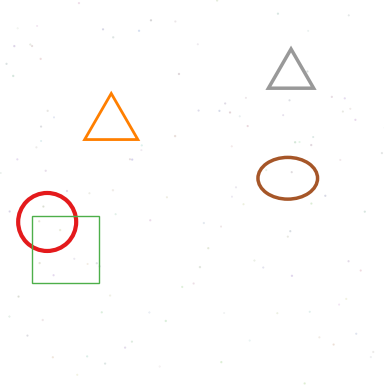[{"shape": "circle", "thickness": 3, "radius": 0.38, "center": [0.123, 0.423]}, {"shape": "square", "thickness": 1, "radius": 0.43, "center": [0.17, 0.352]}, {"shape": "triangle", "thickness": 2, "radius": 0.4, "center": [0.289, 0.677]}, {"shape": "oval", "thickness": 2.5, "radius": 0.39, "center": [0.747, 0.537]}, {"shape": "triangle", "thickness": 2.5, "radius": 0.34, "center": [0.756, 0.805]}]